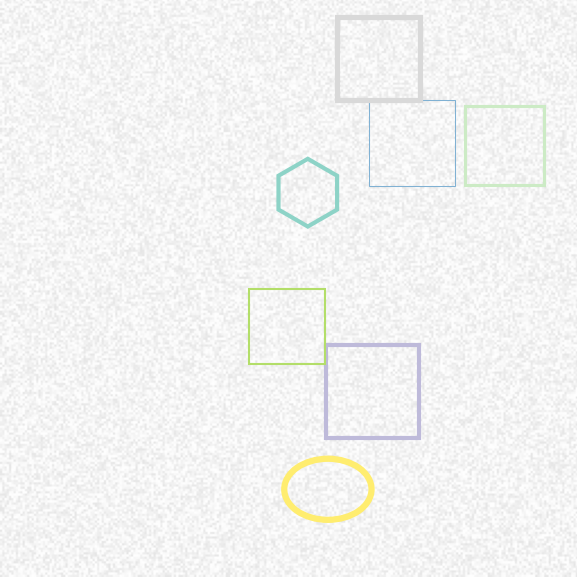[{"shape": "hexagon", "thickness": 2, "radius": 0.29, "center": [0.533, 0.666]}, {"shape": "square", "thickness": 2, "radius": 0.4, "center": [0.645, 0.321]}, {"shape": "square", "thickness": 0.5, "radius": 0.38, "center": [0.713, 0.751]}, {"shape": "square", "thickness": 1, "radius": 0.33, "center": [0.497, 0.434]}, {"shape": "square", "thickness": 2.5, "radius": 0.36, "center": [0.655, 0.898]}, {"shape": "square", "thickness": 1.5, "radius": 0.34, "center": [0.874, 0.747]}, {"shape": "oval", "thickness": 3, "radius": 0.38, "center": [0.568, 0.152]}]